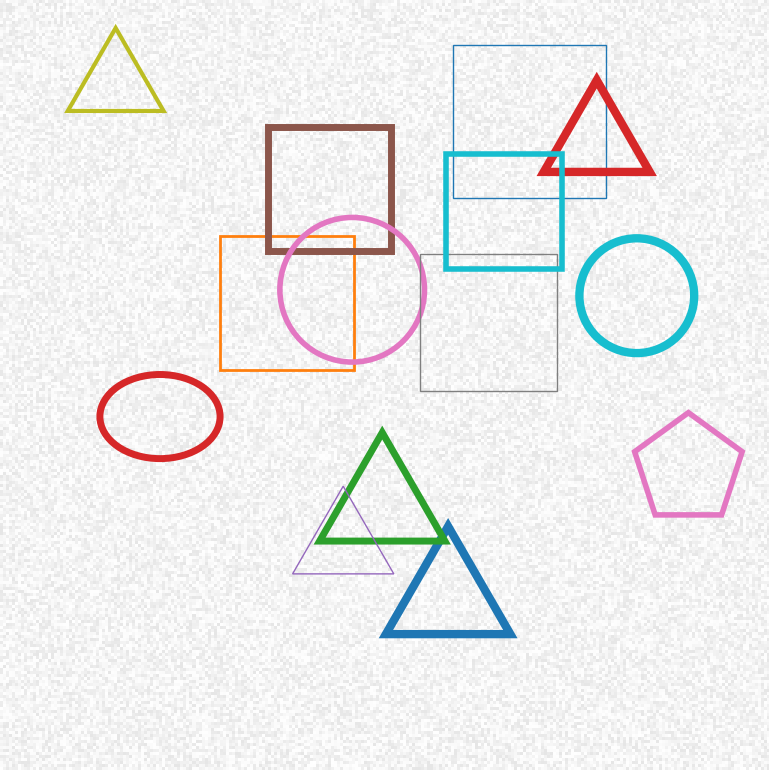[{"shape": "triangle", "thickness": 3, "radius": 0.47, "center": [0.582, 0.223]}, {"shape": "square", "thickness": 0.5, "radius": 0.5, "center": [0.688, 0.842]}, {"shape": "square", "thickness": 1, "radius": 0.44, "center": [0.372, 0.607]}, {"shape": "triangle", "thickness": 2.5, "radius": 0.47, "center": [0.496, 0.344]}, {"shape": "triangle", "thickness": 3, "radius": 0.4, "center": [0.775, 0.816]}, {"shape": "oval", "thickness": 2.5, "radius": 0.39, "center": [0.208, 0.459]}, {"shape": "triangle", "thickness": 0.5, "radius": 0.38, "center": [0.446, 0.293]}, {"shape": "square", "thickness": 2.5, "radius": 0.4, "center": [0.428, 0.754]}, {"shape": "pentagon", "thickness": 2, "radius": 0.37, "center": [0.894, 0.391]}, {"shape": "circle", "thickness": 2, "radius": 0.47, "center": [0.457, 0.624]}, {"shape": "square", "thickness": 0.5, "radius": 0.44, "center": [0.634, 0.581]}, {"shape": "triangle", "thickness": 1.5, "radius": 0.36, "center": [0.15, 0.892]}, {"shape": "square", "thickness": 2, "radius": 0.37, "center": [0.655, 0.726]}, {"shape": "circle", "thickness": 3, "radius": 0.37, "center": [0.827, 0.616]}]